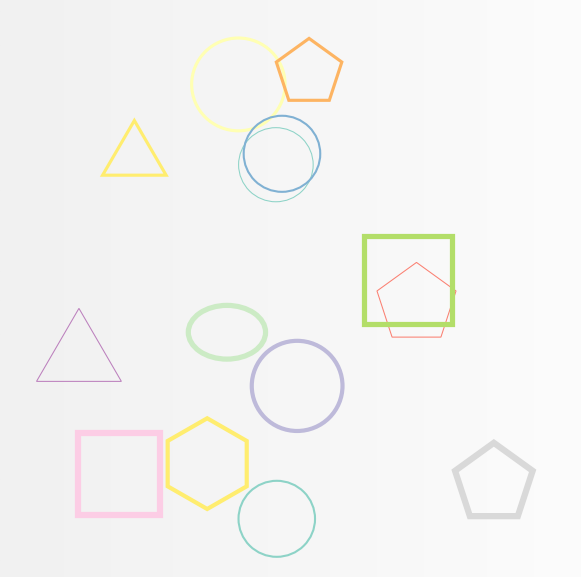[{"shape": "circle", "thickness": 0.5, "radius": 0.32, "center": [0.475, 0.714]}, {"shape": "circle", "thickness": 1, "radius": 0.33, "center": [0.476, 0.101]}, {"shape": "circle", "thickness": 1.5, "radius": 0.4, "center": [0.41, 0.853]}, {"shape": "circle", "thickness": 2, "radius": 0.39, "center": [0.511, 0.331]}, {"shape": "pentagon", "thickness": 0.5, "radius": 0.36, "center": [0.717, 0.473]}, {"shape": "circle", "thickness": 1, "radius": 0.33, "center": [0.485, 0.733]}, {"shape": "pentagon", "thickness": 1.5, "radius": 0.3, "center": [0.532, 0.873]}, {"shape": "square", "thickness": 2.5, "radius": 0.38, "center": [0.702, 0.515]}, {"shape": "square", "thickness": 3, "radius": 0.35, "center": [0.205, 0.178]}, {"shape": "pentagon", "thickness": 3, "radius": 0.35, "center": [0.85, 0.162]}, {"shape": "triangle", "thickness": 0.5, "radius": 0.42, "center": [0.136, 0.381]}, {"shape": "oval", "thickness": 2.5, "radius": 0.33, "center": [0.39, 0.424]}, {"shape": "hexagon", "thickness": 2, "radius": 0.39, "center": [0.356, 0.196]}, {"shape": "triangle", "thickness": 1.5, "radius": 0.32, "center": [0.231, 0.727]}]